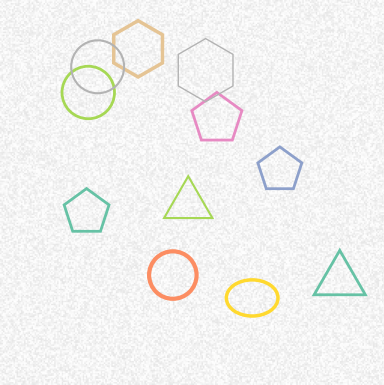[{"shape": "triangle", "thickness": 2, "radius": 0.38, "center": [0.882, 0.273]}, {"shape": "pentagon", "thickness": 2, "radius": 0.31, "center": [0.225, 0.449]}, {"shape": "circle", "thickness": 3, "radius": 0.31, "center": [0.449, 0.286]}, {"shape": "pentagon", "thickness": 2, "radius": 0.3, "center": [0.727, 0.558]}, {"shape": "pentagon", "thickness": 2, "radius": 0.34, "center": [0.563, 0.692]}, {"shape": "triangle", "thickness": 1.5, "radius": 0.36, "center": [0.489, 0.47]}, {"shape": "circle", "thickness": 2, "radius": 0.34, "center": [0.229, 0.76]}, {"shape": "oval", "thickness": 2.5, "radius": 0.34, "center": [0.655, 0.226]}, {"shape": "hexagon", "thickness": 2.5, "radius": 0.37, "center": [0.359, 0.873]}, {"shape": "circle", "thickness": 1.5, "radius": 0.34, "center": [0.254, 0.827]}, {"shape": "hexagon", "thickness": 1, "radius": 0.41, "center": [0.534, 0.818]}]